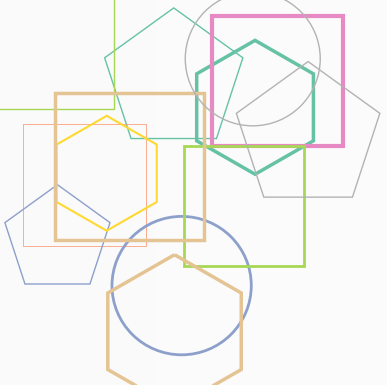[{"shape": "hexagon", "thickness": 2.5, "radius": 0.87, "center": [0.658, 0.721]}, {"shape": "pentagon", "thickness": 1, "radius": 0.94, "center": [0.448, 0.792]}, {"shape": "square", "thickness": 0.5, "radius": 0.79, "center": [0.218, 0.52]}, {"shape": "circle", "thickness": 2, "radius": 0.9, "center": [0.469, 0.258]}, {"shape": "pentagon", "thickness": 1, "radius": 0.71, "center": [0.148, 0.378]}, {"shape": "square", "thickness": 3, "radius": 0.84, "center": [0.716, 0.79]}, {"shape": "square", "thickness": 1, "radius": 0.82, "center": [0.131, 0.88]}, {"shape": "square", "thickness": 2, "radius": 0.78, "center": [0.629, 0.464]}, {"shape": "hexagon", "thickness": 1.5, "radius": 0.75, "center": [0.275, 0.55]}, {"shape": "hexagon", "thickness": 2.5, "radius": 0.99, "center": [0.45, 0.14]}, {"shape": "square", "thickness": 2.5, "radius": 0.96, "center": [0.334, 0.568]}, {"shape": "pentagon", "thickness": 1, "radius": 0.97, "center": [0.795, 0.645]}, {"shape": "circle", "thickness": 1, "radius": 0.87, "center": [0.652, 0.847]}]